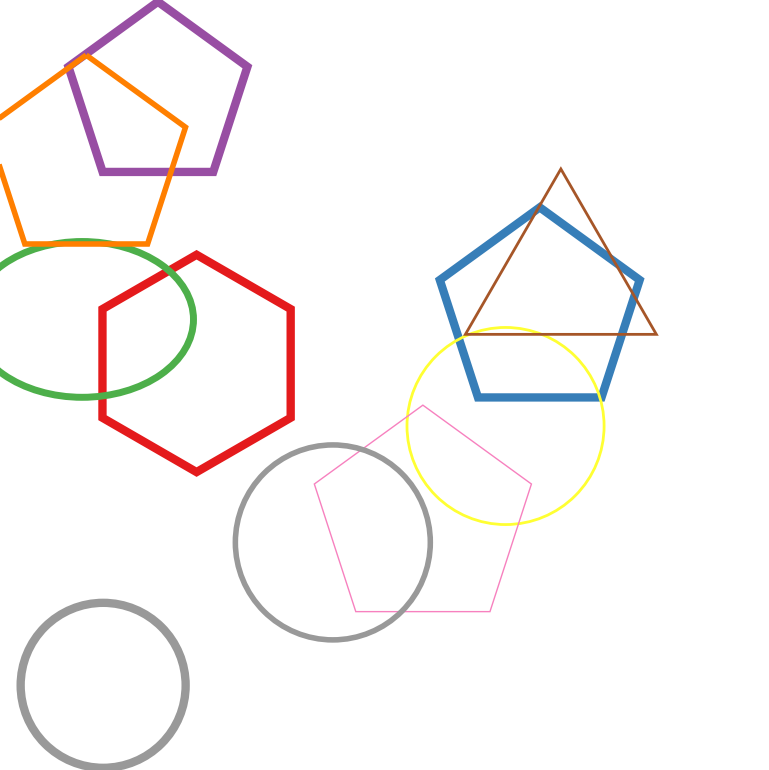[{"shape": "hexagon", "thickness": 3, "radius": 0.71, "center": [0.255, 0.528]}, {"shape": "pentagon", "thickness": 3, "radius": 0.68, "center": [0.701, 0.594]}, {"shape": "oval", "thickness": 2.5, "radius": 0.72, "center": [0.107, 0.585]}, {"shape": "pentagon", "thickness": 3, "radius": 0.61, "center": [0.205, 0.876]}, {"shape": "pentagon", "thickness": 2, "radius": 0.68, "center": [0.112, 0.793]}, {"shape": "circle", "thickness": 1, "radius": 0.64, "center": [0.657, 0.447]}, {"shape": "triangle", "thickness": 1, "radius": 0.72, "center": [0.728, 0.637]}, {"shape": "pentagon", "thickness": 0.5, "radius": 0.74, "center": [0.549, 0.326]}, {"shape": "circle", "thickness": 2, "radius": 0.63, "center": [0.432, 0.296]}, {"shape": "circle", "thickness": 3, "radius": 0.54, "center": [0.134, 0.11]}]